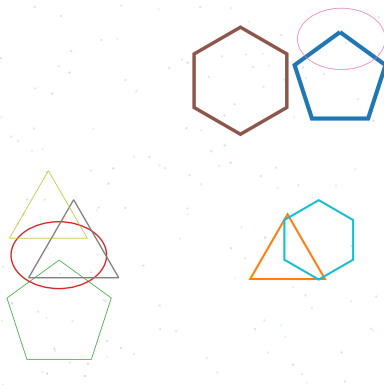[{"shape": "pentagon", "thickness": 3, "radius": 0.62, "center": [0.883, 0.793]}, {"shape": "triangle", "thickness": 1.5, "radius": 0.56, "center": [0.747, 0.331]}, {"shape": "pentagon", "thickness": 0.5, "radius": 0.71, "center": [0.154, 0.182]}, {"shape": "oval", "thickness": 1, "radius": 0.62, "center": [0.153, 0.337]}, {"shape": "hexagon", "thickness": 2.5, "radius": 0.7, "center": [0.625, 0.79]}, {"shape": "oval", "thickness": 0.5, "radius": 0.57, "center": [0.887, 0.899]}, {"shape": "triangle", "thickness": 1, "radius": 0.68, "center": [0.191, 0.346]}, {"shape": "triangle", "thickness": 0.5, "radius": 0.58, "center": [0.126, 0.44]}, {"shape": "hexagon", "thickness": 1.5, "radius": 0.52, "center": [0.828, 0.377]}]